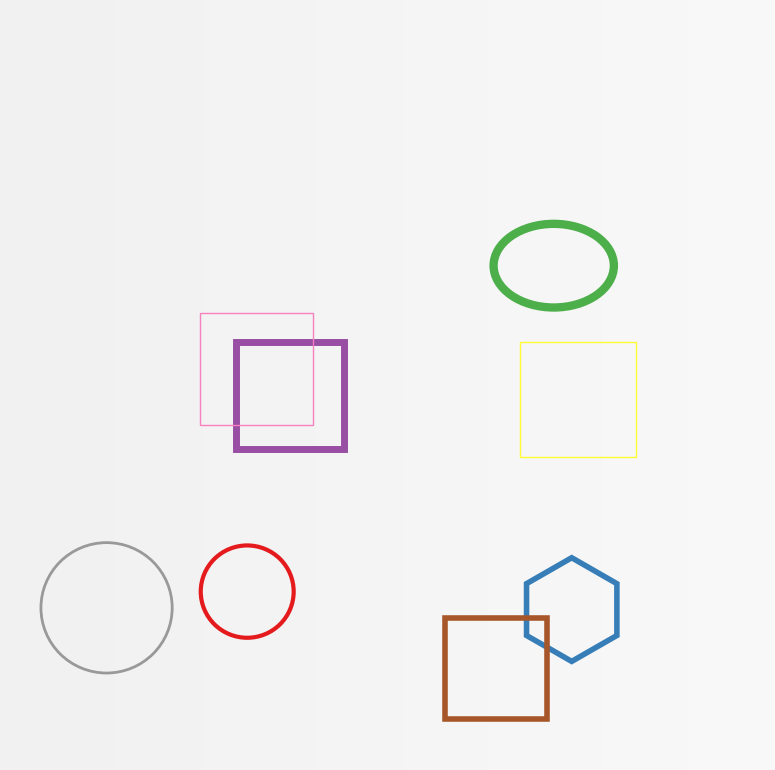[{"shape": "circle", "thickness": 1.5, "radius": 0.3, "center": [0.319, 0.232]}, {"shape": "hexagon", "thickness": 2, "radius": 0.34, "center": [0.738, 0.208]}, {"shape": "oval", "thickness": 3, "radius": 0.39, "center": [0.714, 0.655]}, {"shape": "square", "thickness": 2.5, "radius": 0.35, "center": [0.374, 0.487]}, {"shape": "square", "thickness": 0.5, "radius": 0.38, "center": [0.746, 0.481]}, {"shape": "square", "thickness": 2, "radius": 0.33, "center": [0.64, 0.132]}, {"shape": "square", "thickness": 0.5, "radius": 0.36, "center": [0.331, 0.521]}, {"shape": "circle", "thickness": 1, "radius": 0.42, "center": [0.137, 0.211]}]